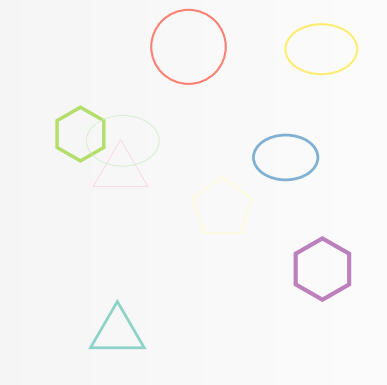[{"shape": "triangle", "thickness": 2, "radius": 0.4, "center": [0.303, 0.137]}, {"shape": "pentagon", "thickness": 0.5, "radius": 0.4, "center": [0.574, 0.46]}, {"shape": "circle", "thickness": 1.5, "radius": 0.48, "center": [0.487, 0.878]}, {"shape": "oval", "thickness": 2, "radius": 0.42, "center": [0.737, 0.591]}, {"shape": "hexagon", "thickness": 2.5, "radius": 0.35, "center": [0.208, 0.652]}, {"shape": "triangle", "thickness": 0.5, "radius": 0.41, "center": [0.311, 0.556]}, {"shape": "hexagon", "thickness": 3, "radius": 0.4, "center": [0.832, 0.301]}, {"shape": "oval", "thickness": 0.5, "radius": 0.47, "center": [0.317, 0.634]}, {"shape": "oval", "thickness": 1.5, "radius": 0.46, "center": [0.829, 0.872]}]